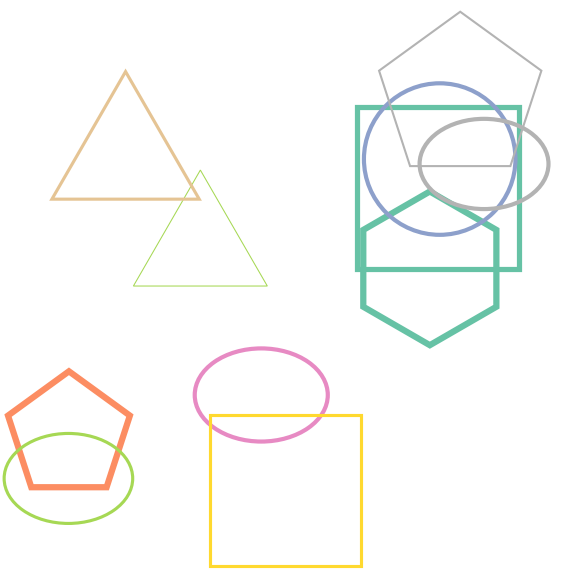[{"shape": "hexagon", "thickness": 3, "radius": 0.67, "center": [0.744, 0.534]}, {"shape": "square", "thickness": 2.5, "radius": 0.7, "center": [0.758, 0.673]}, {"shape": "pentagon", "thickness": 3, "radius": 0.55, "center": [0.119, 0.245]}, {"shape": "circle", "thickness": 2, "radius": 0.66, "center": [0.761, 0.724]}, {"shape": "oval", "thickness": 2, "radius": 0.58, "center": [0.452, 0.315]}, {"shape": "triangle", "thickness": 0.5, "radius": 0.67, "center": [0.347, 0.571]}, {"shape": "oval", "thickness": 1.5, "radius": 0.56, "center": [0.118, 0.171]}, {"shape": "square", "thickness": 1.5, "radius": 0.65, "center": [0.495, 0.15]}, {"shape": "triangle", "thickness": 1.5, "radius": 0.74, "center": [0.217, 0.728]}, {"shape": "pentagon", "thickness": 1, "radius": 0.74, "center": [0.797, 0.831]}, {"shape": "oval", "thickness": 2, "radius": 0.56, "center": [0.838, 0.715]}]